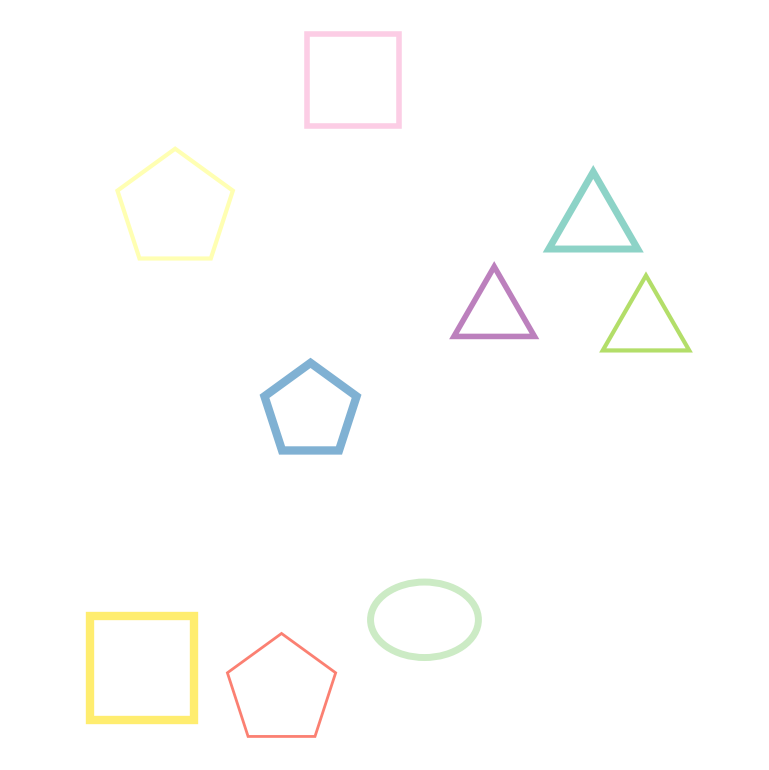[{"shape": "triangle", "thickness": 2.5, "radius": 0.33, "center": [0.77, 0.71]}, {"shape": "pentagon", "thickness": 1.5, "radius": 0.39, "center": [0.227, 0.728]}, {"shape": "pentagon", "thickness": 1, "radius": 0.37, "center": [0.366, 0.103]}, {"shape": "pentagon", "thickness": 3, "radius": 0.31, "center": [0.403, 0.466]}, {"shape": "triangle", "thickness": 1.5, "radius": 0.32, "center": [0.839, 0.577]}, {"shape": "square", "thickness": 2, "radius": 0.3, "center": [0.459, 0.896]}, {"shape": "triangle", "thickness": 2, "radius": 0.3, "center": [0.642, 0.593]}, {"shape": "oval", "thickness": 2.5, "radius": 0.35, "center": [0.551, 0.195]}, {"shape": "square", "thickness": 3, "radius": 0.34, "center": [0.184, 0.132]}]